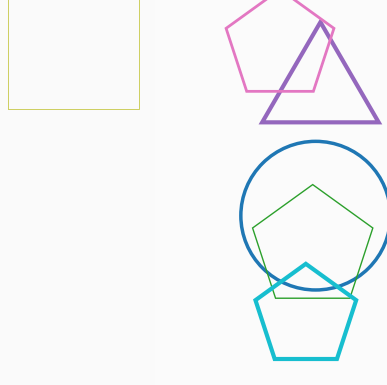[{"shape": "circle", "thickness": 2.5, "radius": 0.97, "center": [0.815, 0.44]}, {"shape": "pentagon", "thickness": 1, "radius": 0.82, "center": [0.807, 0.357]}, {"shape": "triangle", "thickness": 3, "radius": 0.87, "center": [0.827, 0.769]}, {"shape": "pentagon", "thickness": 2, "radius": 0.73, "center": [0.723, 0.881]}, {"shape": "square", "thickness": 0.5, "radius": 0.84, "center": [0.19, 0.886]}, {"shape": "pentagon", "thickness": 3, "radius": 0.68, "center": [0.789, 0.178]}]